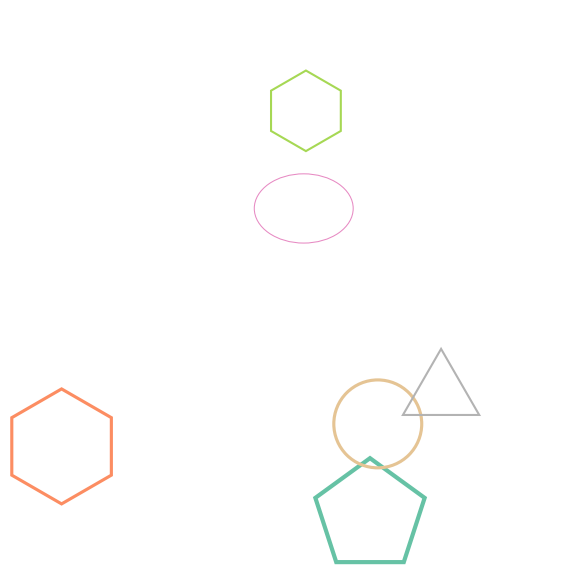[{"shape": "pentagon", "thickness": 2, "radius": 0.5, "center": [0.641, 0.106]}, {"shape": "hexagon", "thickness": 1.5, "radius": 0.5, "center": [0.107, 0.226]}, {"shape": "oval", "thickness": 0.5, "radius": 0.43, "center": [0.526, 0.638]}, {"shape": "hexagon", "thickness": 1, "radius": 0.35, "center": [0.53, 0.807]}, {"shape": "circle", "thickness": 1.5, "radius": 0.38, "center": [0.654, 0.265]}, {"shape": "triangle", "thickness": 1, "radius": 0.38, "center": [0.764, 0.319]}]